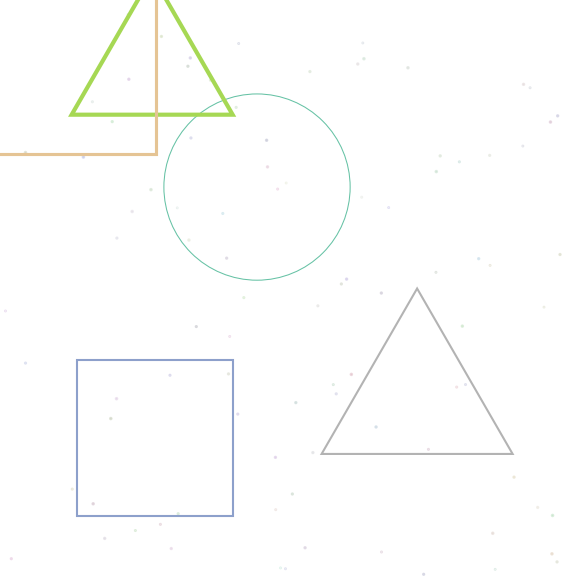[{"shape": "circle", "thickness": 0.5, "radius": 0.81, "center": [0.445, 0.675]}, {"shape": "square", "thickness": 1, "radius": 0.67, "center": [0.268, 0.241]}, {"shape": "triangle", "thickness": 2, "radius": 0.8, "center": [0.263, 0.881]}, {"shape": "square", "thickness": 1.5, "radius": 0.74, "center": [0.123, 0.881]}, {"shape": "triangle", "thickness": 1, "radius": 0.95, "center": [0.722, 0.309]}]